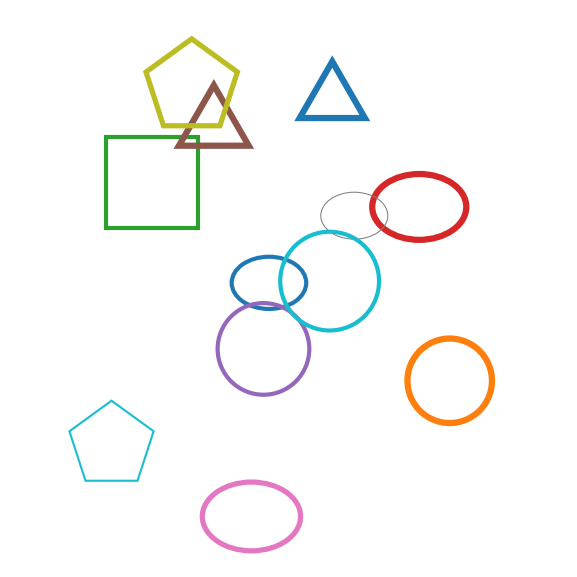[{"shape": "oval", "thickness": 2, "radius": 0.32, "center": [0.466, 0.509]}, {"shape": "triangle", "thickness": 3, "radius": 0.33, "center": [0.575, 0.827]}, {"shape": "circle", "thickness": 3, "radius": 0.37, "center": [0.779, 0.34]}, {"shape": "square", "thickness": 2, "radius": 0.4, "center": [0.263, 0.683]}, {"shape": "oval", "thickness": 3, "radius": 0.41, "center": [0.726, 0.641]}, {"shape": "circle", "thickness": 2, "radius": 0.4, "center": [0.456, 0.395]}, {"shape": "triangle", "thickness": 3, "radius": 0.35, "center": [0.37, 0.782]}, {"shape": "oval", "thickness": 2.5, "radius": 0.43, "center": [0.435, 0.105]}, {"shape": "oval", "thickness": 0.5, "radius": 0.29, "center": [0.614, 0.626]}, {"shape": "pentagon", "thickness": 2.5, "radius": 0.42, "center": [0.332, 0.849]}, {"shape": "pentagon", "thickness": 1, "radius": 0.38, "center": [0.193, 0.229]}, {"shape": "circle", "thickness": 2, "radius": 0.43, "center": [0.571, 0.512]}]